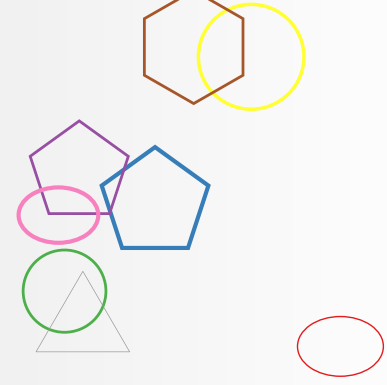[{"shape": "oval", "thickness": 1, "radius": 0.55, "center": [0.879, 0.1]}, {"shape": "pentagon", "thickness": 3, "radius": 0.72, "center": [0.4, 0.473]}, {"shape": "circle", "thickness": 2, "radius": 0.53, "center": [0.167, 0.244]}, {"shape": "pentagon", "thickness": 2, "radius": 0.67, "center": [0.205, 0.553]}, {"shape": "circle", "thickness": 2.5, "radius": 0.68, "center": [0.648, 0.852]}, {"shape": "hexagon", "thickness": 2, "radius": 0.73, "center": [0.5, 0.878]}, {"shape": "oval", "thickness": 3, "radius": 0.51, "center": [0.151, 0.441]}, {"shape": "triangle", "thickness": 0.5, "radius": 0.7, "center": [0.214, 0.156]}]